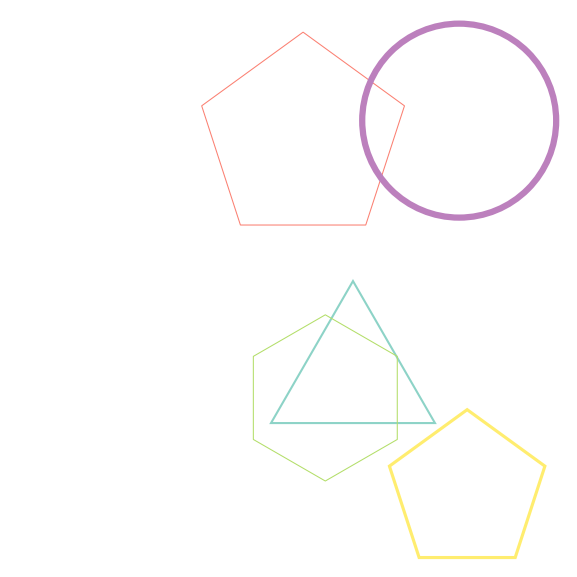[{"shape": "triangle", "thickness": 1, "radius": 0.82, "center": [0.611, 0.349]}, {"shape": "pentagon", "thickness": 0.5, "radius": 0.92, "center": [0.525, 0.759]}, {"shape": "hexagon", "thickness": 0.5, "radius": 0.72, "center": [0.563, 0.31]}, {"shape": "circle", "thickness": 3, "radius": 0.84, "center": [0.795, 0.79]}, {"shape": "pentagon", "thickness": 1.5, "radius": 0.71, "center": [0.809, 0.148]}]